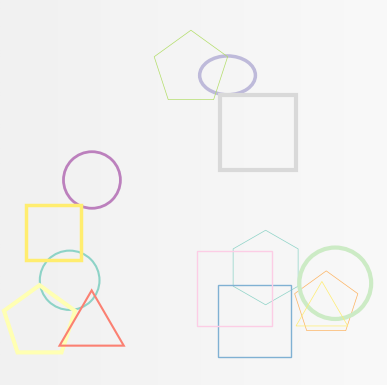[{"shape": "circle", "thickness": 1.5, "radius": 0.38, "center": [0.18, 0.272]}, {"shape": "hexagon", "thickness": 0.5, "radius": 0.48, "center": [0.685, 0.305]}, {"shape": "pentagon", "thickness": 3, "radius": 0.48, "center": [0.102, 0.163]}, {"shape": "oval", "thickness": 2.5, "radius": 0.36, "center": [0.587, 0.804]}, {"shape": "triangle", "thickness": 1.5, "radius": 0.48, "center": [0.237, 0.15]}, {"shape": "square", "thickness": 1, "radius": 0.47, "center": [0.657, 0.166]}, {"shape": "pentagon", "thickness": 0.5, "radius": 0.43, "center": [0.842, 0.211]}, {"shape": "pentagon", "thickness": 0.5, "radius": 0.5, "center": [0.493, 0.822]}, {"shape": "square", "thickness": 1, "radius": 0.48, "center": [0.606, 0.251]}, {"shape": "square", "thickness": 3, "radius": 0.49, "center": [0.666, 0.656]}, {"shape": "circle", "thickness": 2, "radius": 0.37, "center": [0.237, 0.532]}, {"shape": "circle", "thickness": 3, "radius": 0.46, "center": [0.865, 0.264]}, {"shape": "square", "thickness": 2.5, "radius": 0.35, "center": [0.138, 0.397]}, {"shape": "triangle", "thickness": 0.5, "radius": 0.39, "center": [0.831, 0.192]}]